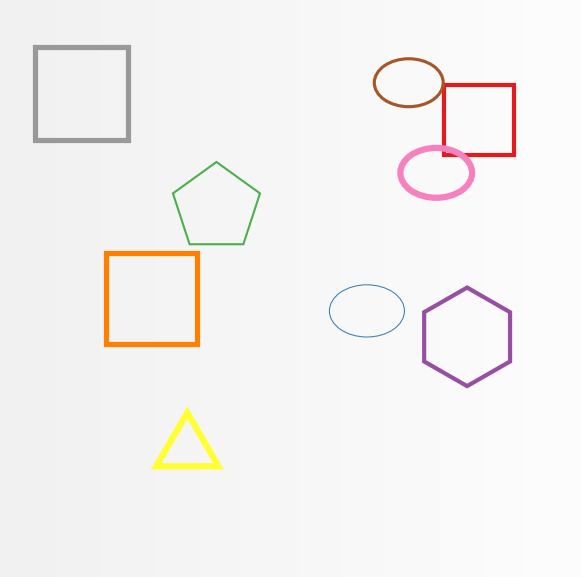[{"shape": "square", "thickness": 2, "radius": 0.3, "center": [0.824, 0.791]}, {"shape": "oval", "thickness": 0.5, "radius": 0.32, "center": [0.631, 0.461]}, {"shape": "pentagon", "thickness": 1, "radius": 0.39, "center": [0.372, 0.64]}, {"shape": "hexagon", "thickness": 2, "radius": 0.43, "center": [0.804, 0.416]}, {"shape": "square", "thickness": 2.5, "radius": 0.39, "center": [0.261, 0.482]}, {"shape": "triangle", "thickness": 3, "radius": 0.31, "center": [0.322, 0.223]}, {"shape": "oval", "thickness": 1.5, "radius": 0.3, "center": [0.703, 0.856]}, {"shape": "oval", "thickness": 3, "radius": 0.31, "center": [0.751, 0.7]}, {"shape": "square", "thickness": 2.5, "radius": 0.4, "center": [0.141, 0.837]}]